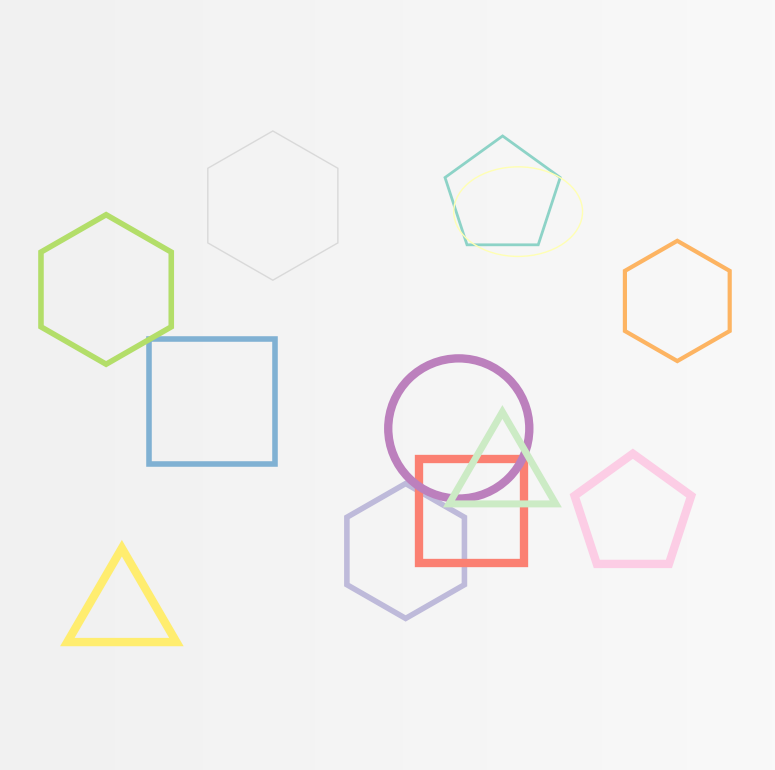[{"shape": "pentagon", "thickness": 1, "radius": 0.39, "center": [0.649, 0.745]}, {"shape": "oval", "thickness": 0.5, "radius": 0.42, "center": [0.669, 0.725]}, {"shape": "hexagon", "thickness": 2, "radius": 0.44, "center": [0.523, 0.284]}, {"shape": "square", "thickness": 3, "radius": 0.34, "center": [0.609, 0.336]}, {"shape": "square", "thickness": 2, "radius": 0.4, "center": [0.273, 0.479]}, {"shape": "hexagon", "thickness": 1.5, "radius": 0.39, "center": [0.874, 0.609]}, {"shape": "hexagon", "thickness": 2, "radius": 0.49, "center": [0.137, 0.624]}, {"shape": "pentagon", "thickness": 3, "radius": 0.4, "center": [0.817, 0.332]}, {"shape": "hexagon", "thickness": 0.5, "radius": 0.48, "center": [0.352, 0.733]}, {"shape": "circle", "thickness": 3, "radius": 0.46, "center": [0.592, 0.444]}, {"shape": "triangle", "thickness": 2.5, "radius": 0.4, "center": [0.648, 0.385]}, {"shape": "triangle", "thickness": 3, "radius": 0.41, "center": [0.157, 0.207]}]